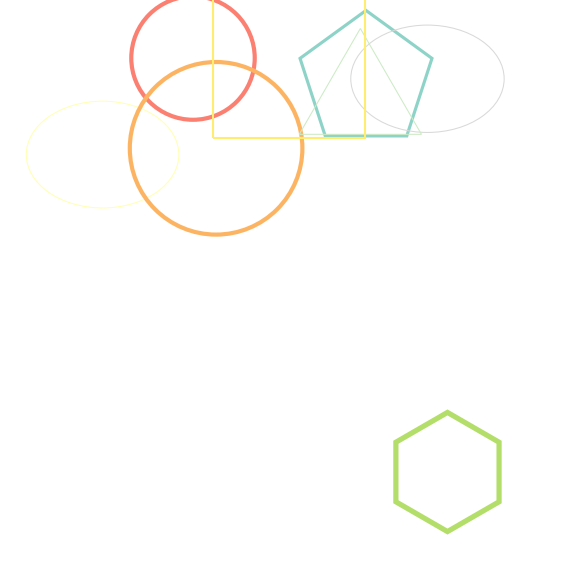[{"shape": "pentagon", "thickness": 1.5, "radius": 0.6, "center": [0.634, 0.861]}, {"shape": "oval", "thickness": 0.5, "radius": 0.66, "center": [0.178, 0.731]}, {"shape": "circle", "thickness": 2, "radius": 0.53, "center": [0.334, 0.899]}, {"shape": "circle", "thickness": 2, "radius": 0.75, "center": [0.374, 0.742]}, {"shape": "hexagon", "thickness": 2.5, "radius": 0.52, "center": [0.775, 0.182]}, {"shape": "oval", "thickness": 0.5, "radius": 0.66, "center": [0.74, 0.863]}, {"shape": "triangle", "thickness": 0.5, "radius": 0.61, "center": [0.624, 0.828]}, {"shape": "square", "thickness": 1, "radius": 0.66, "center": [0.5, 0.891]}]